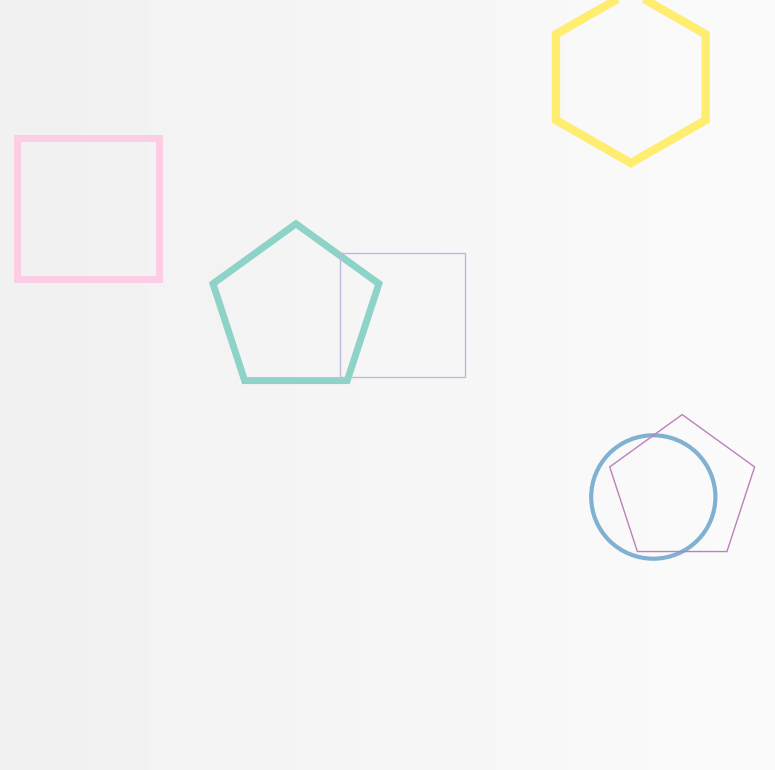[{"shape": "pentagon", "thickness": 2.5, "radius": 0.56, "center": [0.382, 0.597]}, {"shape": "square", "thickness": 0.5, "radius": 0.4, "center": [0.519, 0.591]}, {"shape": "circle", "thickness": 1.5, "radius": 0.4, "center": [0.843, 0.355]}, {"shape": "square", "thickness": 2.5, "radius": 0.46, "center": [0.113, 0.73]}, {"shape": "pentagon", "thickness": 0.5, "radius": 0.49, "center": [0.88, 0.363]}, {"shape": "hexagon", "thickness": 3, "radius": 0.56, "center": [0.814, 0.9]}]